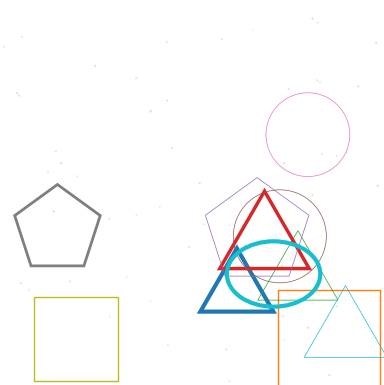[{"shape": "triangle", "thickness": 3, "radius": 0.55, "center": [0.615, 0.245]}, {"shape": "square", "thickness": 1, "radius": 0.67, "center": [0.855, 0.112]}, {"shape": "triangle", "thickness": 0.5, "radius": 0.6, "center": [0.774, 0.281]}, {"shape": "triangle", "thickness": 2.5, "radius": 0.67, "center": [0.687, 0.369]}, {"shape": "pentagon", "thickness": 0.5, "radius": 0.71, "center": [0.668, 0.397]}, {"shape": "circle", "thickness": 0.5, "radius": 0.6, "center": [0.727, 0.386]}, {"shape": "circle", "thickness": 0.5, "radius": 0.54, "center": [0.8, 0.65]}, {"shape": "pentagon", "thickness": 2, "radius": 0.58, "center": [0.149, 0.404]}, {"shape": "square", "thickness": 1, "radius": 0.55, "center": [0.197, 0.119]}, {"shape": "oval", "thickness": 3, "radius": 0.61, "center": [0.711, 0.288]}, {"shape": "triangle", "thickness": 0.5, "radius": 0.62, "center": [0.897, 0.134]}]